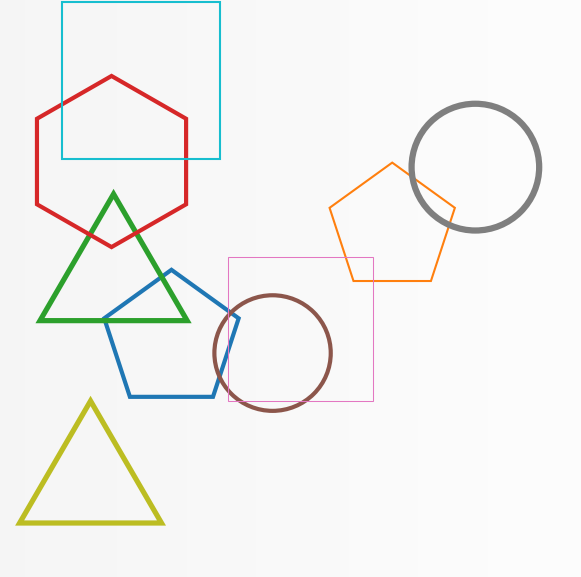[{"shape": "pentagon", "thickness": 2, "radius": 0.61, "center": [0.295, 0.41]}, {"shape": "pentagon", "thickness": 1, "radius": 0.57, "center": [0.675, 0.604]}, {"shape": "triangle", "thickness": 2.5, "radius": 0.73, "center": [0.195, 0.517]}, {"shape": "hexagon", "thickness": 2, "radius": 0.74, "center": [0.192, 0.719]}, {"shape": "circle", "thickness": 2, "radius": 0.5, "center": [0.469, 0.388]}, {"shape": "square", "thickness": 0.5, "radius": 0.63, "center": [0.518, 0.43]}, {"shape": "circle", "thickness": 3, "radius": 0.55, "center": [0.818, 0.71]}, {"shape": "triangle", "thickness": 2.5, "radius": 0.7, "center": [0.156, 0.164]}, {"shape": "square", "thickness": 1, "radius": 0.68, "center": [0.243, 0.86]}]